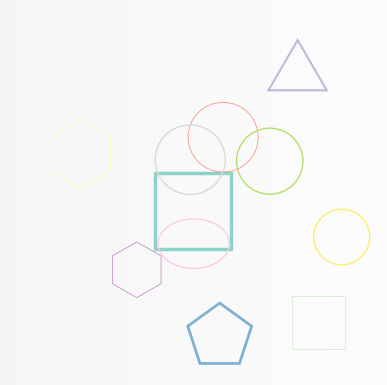[{"shape": "square", "thickness": 2.5, "radius": 0.49, "center": [0.497, 0.452]}, {"shape": "hexagon", "thickness": 0.5, "radius": 0.44, "center": [0.209, 0.6]}, {"shape": "triangle", "thickness": 1.5, "radius": 0.43, "center": [0.768, 0.809]}, {"shape": "circle", "thickness": 0.5, "radius": 0.45, "center": [0.576, 0.644]}, {"shape": "pentagon", "thickness": 2, "radius": 0.43, "center": [0.567, 0.126]}, {"shape": "circle", "thickness": 1, "radius": 0.43, "center": [0.696, 0.581]}, {"shape": "oval", "thickness": 1, "radius": 0.46, "center": [0.5, 0.367]}, {"shape": "circle", "thickness": 1, "radius": 0.45, "center": [0.491, 0.585]}, {"shape": "hexagon", "thickness": 0.5, "radius": 0.36, "center": [0.353, 0.299]}, {"shape": "square", "thickness": 0.5, "radius": 0.35, "center": [0.822, 0.163]}, {"shape": "circle", "thickness": 1, "radius": 0.36, "center": [0.882, 0.384]}]